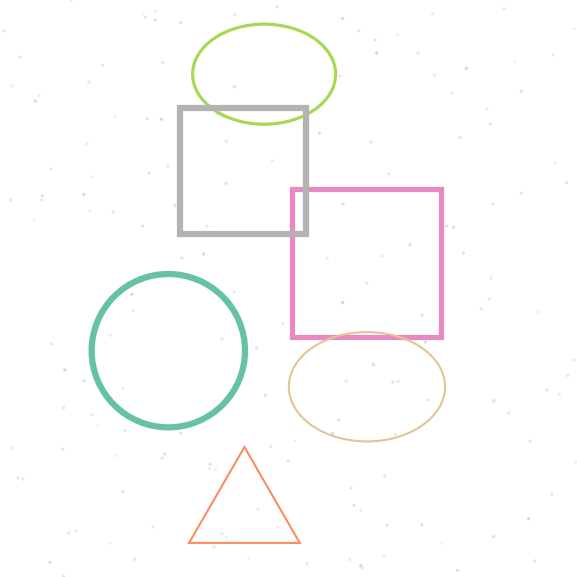[{"shape": "circle", "thickness": 3, "radius": 0.66, "center": [0.291, 0.392]}, {"shape": "triangle", "thickness": 1, "radius": 0.55, "center": [0.423, 0.114]}, {"shape": "square", "thickness": 2.5, "radius": 0.64, "center": [0.634, 0.543]}, {"shape": "oval", "thickness": 1.5, "radius": 0.62, "center": [0.457, 0.871]}, {"shape": "oval", "thickness": 1, "radius": 0.68, "center": [0.635, 0.329]}, {"shape": "square", "thickness": 3, "radius": 0.55, "center": [0.42, 0.704]}]